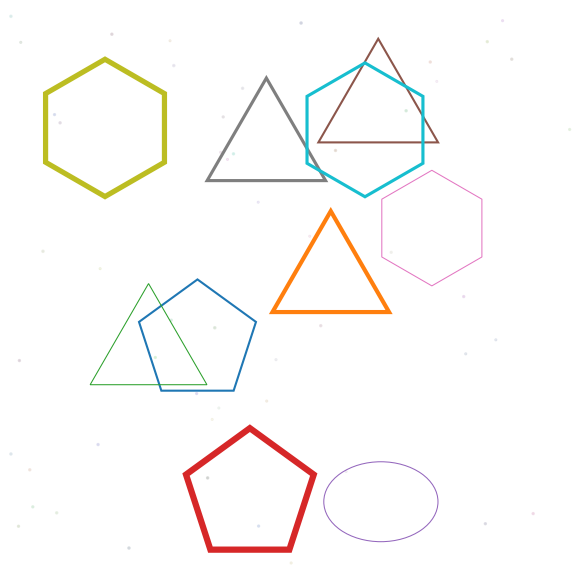[{"shape": "pentagon", "thickness": 1, "radius": 0.53, "center": [0.342, 0.409]}, {"shape": "triangle", "thickness": 2, "radius": 0.58, "center": [0.573, 0.517]}, {"shape": "triangle", "thickness": 0.5, "radius": 0.58, "center": [0.257, 0.391]}, {"shape": "pentagon", "thickness": 3, "radius": 0.58, "center": [0.433, 0.141]}, {"shape": "oval", "thickness": 0.5, "radius": 0.49, "center": [0.66, 0.13]}, {"shape": "triangle", "thickness": 1, "radius": 0.6, "center": [0.655, 0.812]}, {"shape": "hexagon", "thickness": 0.5, "radius": 0.5, "center": [0.748, 0.604]}, {"shape": "triangle", "thickness": 1.5, "radius": 0.59, "center": [0.461, 0.746]}, {"shape": "hexagon", "thickness": 2.5, "radius": 0.59, "center": [0.182, 0.778]}, {"shape": "hexagon", "thickness": 1.5, "radius": 0.58, "center": [0.632, 0.774]}]